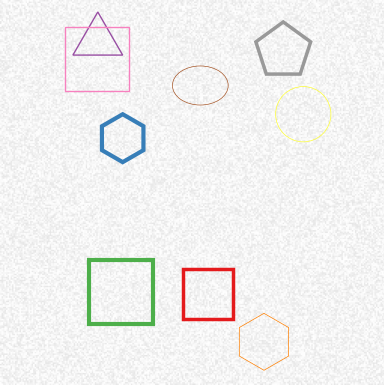[{"shape": "square", "thickness": 2.5, "radius": 0.32, "center": [0.541, 0.237]}, {"shape": "hexagon", "thickness": 3, "radius": 0.31, "center": [0.319, 0.641]}, {"shape": "square", "thickness": 3, "radius": 0.42, "center": [0.315, 0.243]}, {"shape": "triangle", "thickness": 1, "radius": 0.37, "center": [0.254, 0.894]}, {"shape": "hexagon", "thickness": 0.5, "radius": 0.37, "center": [0.686, 0.112]}, {"shape": "circle", "thickness": 0.5, "radius": 0.36, "center": [0.788, 0.703]}, {"shape": "oval", "thickness": 0.5, "radius": 0.36, "center": [0.52, 0.778]}, {"shape": "square", "thickness": 1, "radius": 0.42, "center": [0.252, 0.847]}, {"shape": "pentagon", "thickness": 2.5, "radius": 0.37, "center": [0.736, 0.868]}]